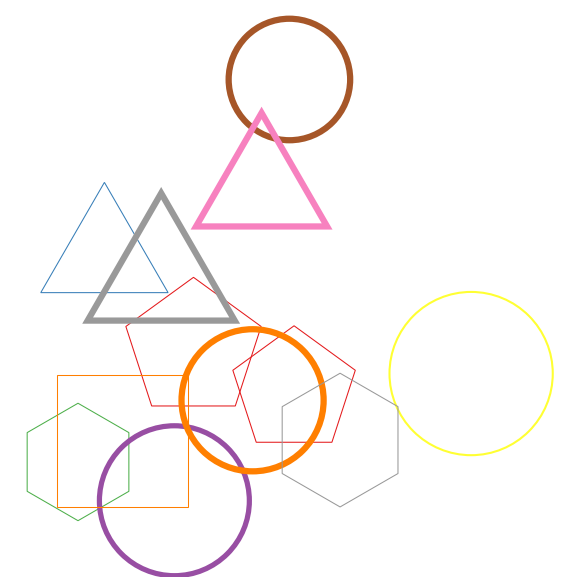[{"shape": "pentagon", "thickness": 0.5, "radius": 0.56, "center": [0.509, 0.324]}, {"shape": "pentagon", "thickness": 0.5, "radius": 0.62, "center": [0.335, 0.396]}, {"shape": "triangle", "thickness": 0.5, "radius": 0.64, "center": [0.181, 0.556]}, {"shape": "hexagon", "thickness": 0.5, "radius": 0.51, "center": [0.135, 0.199]}, {"shape": "circle", "thickness": 2.5, "radius": 0.65, "center": [0.302, 0.132]}, {"shape": "square", "thickness": 0.5, "radius": 0.57, "center": [0.212, 0.236]}, {"shape": "circle", "thickness": 3, "radius": 0.62, "center": [0.437, 0.306]}, {"shape": "circle", "thickness": 1, "radius": 0.71, "center": [0.816, 0.352]}, {"shape": "circle", "thickness": 3, "radius": 0.53, "center": [0.501, 0.861]}, {"shape": "triangle", "thickness": 3, "radius": 0.66, "center": [0.453, 0.673]}, {"shape": "hexagon", "thickness": 0.5, "radius": 0.58, "center": [0.589, 0.237]}, {"shape": "triangle", "thickness": 3, "radius": 0.74, "center": [0.279, 0.518]}]